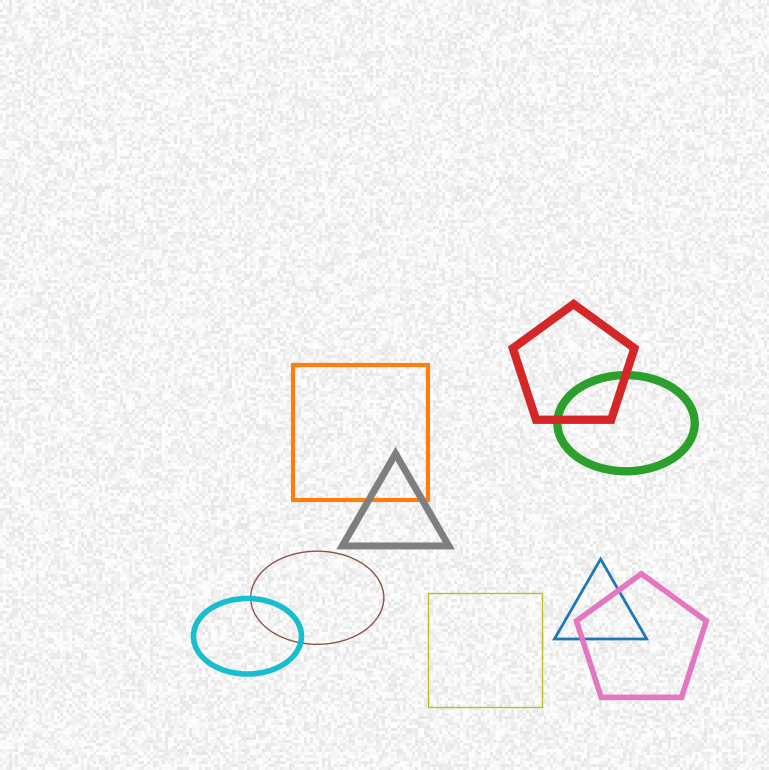[{"shape": "triangle", "thickness": 1, "radius": 0.35, "center": [0.78, 0.205]}, {"shape": "square", "thickness": 1.5, "radius": 0.44, "center": [0.469, 0.438]}, {"shape": "oval", "thickness": 3, "radius": 0.45, "center": [0.813, 0.45]}, {"shape": "pentagon", "thickness": 3, "radius": 0.42, "center": [0.745, 0.522]}, {"shape": "oval", "thickness": 0.5, "radius": 0.43, "center": [0.412, 0.224]}, {"shape": "pentagon", "thickness": 2, "radius": 0.44, "center": [0.833, 0.166]}, {"shape": "triangle", "thickness": 2.5, "radius": 0.4, "center": [0.514, 0.331]}, {"shape": "square", "thickness": 0.5, "radius": 0.37, "center": [0.63, 0.156]}, {"shape": "oval", "thickness": 2, "radius": 0.35, "center": [0.321, 0.174]}]